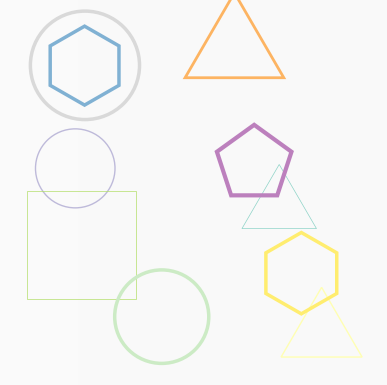[{"shape": "triangle", "thickness": 0.5, "radius": 0.56, "center": [0.721, 0.462]}, {"shape": "triangle", "thickness": 1, "radius": 0.6, "center": [0.83, 0.133]}, {"shape": "circle", "thickness": 1, "radius": 0.51, "center": [0.194, 0.563]}, {"shape": "hexagon", "thickness": 2.5, "radius": 0.51, "center": [0.218, 0.83]}, {"shape": "triangle", "thickness": 2, "radius": 0.74, "center": [0.605, 0.872]}, {"shape": "square", "thickness": 0.5, "radius": 0.71, "center": [0.21, 0.364]}, {"shape": "circle", "thickness": 2.5, "radius": 0.7, "center": [0.219, 0.83]}, {"shape": "pentagon", "thickness": 3, "radius": 0.51, "center": [0.656, 0.575]}, {"shape": "circle", "thickness": 2.5, "radius": 0.61, "center": [0.417, 0.178]}, {"shape": "hexagon", "thickness": 2.5, "radius": 0.53, "center": [0.778, 0.29]}]